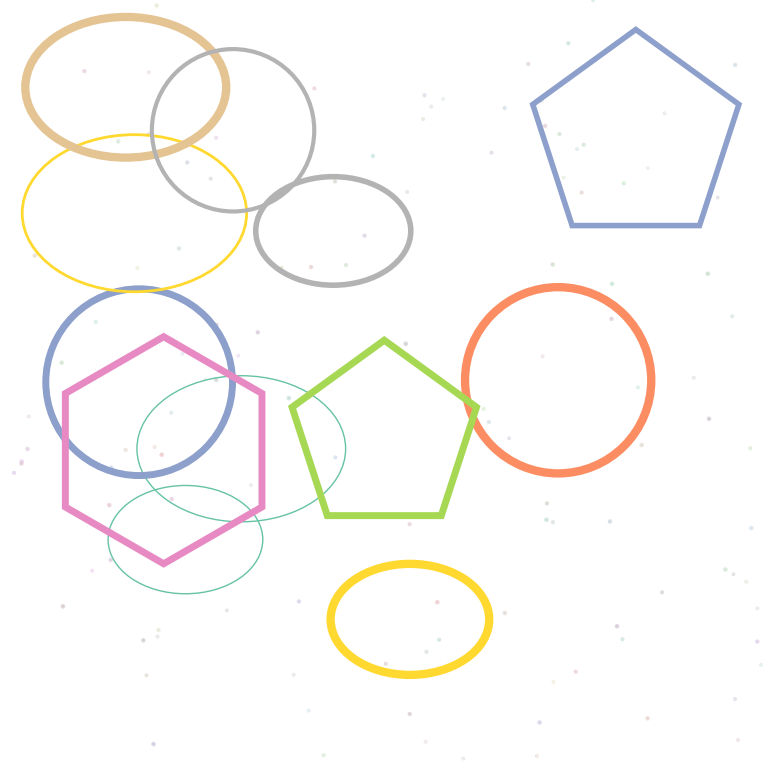[{"shape": "oval", "thickness": 0.5, "radius": 0.5, "center": [0.241, 0.299]}, {"shape": "oval", "thickness": 0.5, "radius": 0.68, "center": [0.313, 0.417]}, {"shape": "circle", "thickness": 3, "radius": 0.6, "center": [0.725, 0.506]}, {"shape": "circle", "thickness": 2.5, "radius": 0.61, "center": [0.181, 0.504]}, {"shape": "pentagon", "thickness": 2, "radius": 0.7, "center": [0.826, 0.821]}, {"shape": "hexagon", "thickness": 2.5, "radius": 0.74, "center": [0.213, 0.415]}, {"shape": "pentagon", "thickness": 2.5, "radius": 0.63, "center": [0.499, 0.432]}, {"shape": "oval", "thickness": 1, "radius": 0.73, "center": [0.175, 0.723]}, {"shape": "oval", "thickness": 3, "radius": 0.51, "center": [0.532, 0.196]}, {"shape": "oval", "thickness": 3, "radius": 0.65, "center": [0.163, 0.887]}, {"shape": "circle", "thickness": 1.5, "radius": 0.53, "center": [0.303, 0.831]}, {"shape": "oval", "thickness": 2, "radius": 0.5, "center": [0.433, 0.7]}]